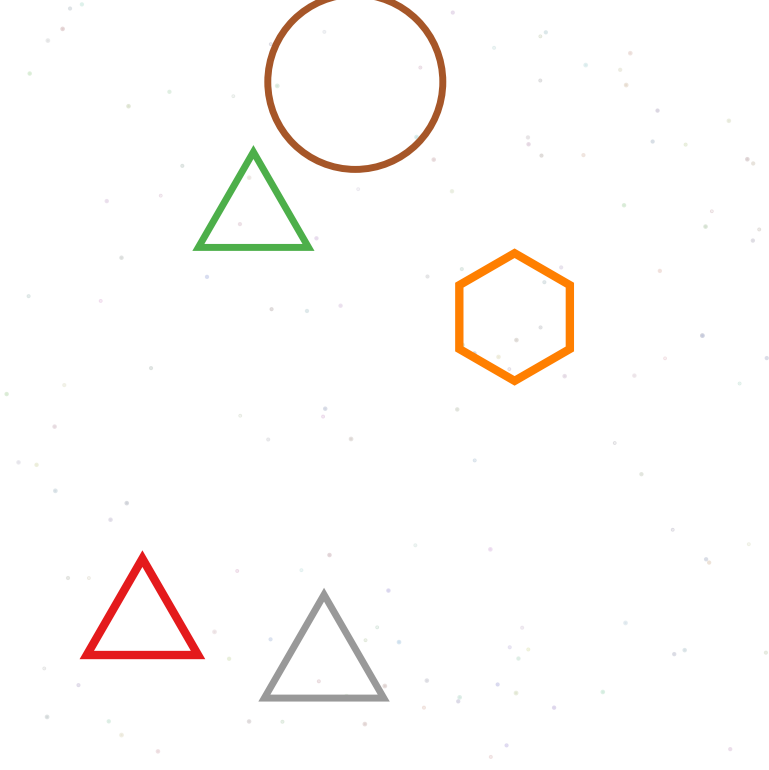[{"shape": "triangle", "thickness": 3, "radius": 0.42, "center": [0.185, 0.191]}, {"shape": "triangle", "thickness": 2.5, "radius": 0.41, "center": [0.329, 0.72]}, {"shape": "hexagon", "thickness": 3, "radius": 0.41, "center": [0.668, 0.588]}, {"shape": "circle", "thickness": 2.5, "radius": 0.57, "center": [0.461, 0.894]}, {"shape": "triangle", "thickness": 2.5, "radius": 0.45, "center": [0.421, 0.138]}]